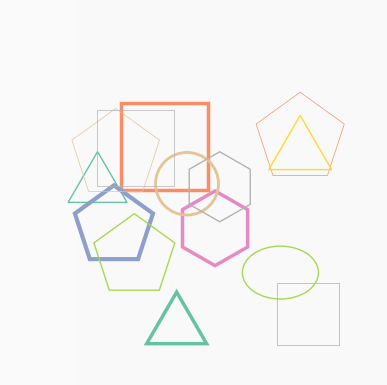[{"shape": "triangle", "thickness": 1, "radius": 0.44, "center": [0.252, 0.518]}, {"shape": "triangle", "thickness": 2.5, "radius": 0.45, "center": [0.456, 0.152]}, {"shape": "pentagon", "thickness": 0.5, "radius": 0.6, "center": [0.775, 0.641]}, {"shape": "square", "thickness": 2.5, "radius": 0.56, "center": [0.424, 0.62]}, {"shape": "pentagon", "thickness": 3, "radius": 0.53, "center": [0.294, 0.413]}, {"shape": "square", "thickness": 0.5, "radius": 0.4, "center": [0.795, 0.185]}, {"shape": "hexagon", "thickness": 2.5, "radius": 0.49, "center": [0.555, 0.407]}, {"shape": "pentagon", "thickness": 1, "radius": 0.55, "center": [0.347, 0.335]}, {"shape": "oval", "thickness": 1, "radius": 0.49, "center": [0.724, 0.292]}, {"shape": "triangle", "thickness": 1, "radius": 0.47, "center": [0.775, 0.606]}, {"shape": "pentagon", "thickness": 0.5, "radius": 0.59, "center": [0.299, 0.599]}, {"shape": "circle", "thickness": 2, "radius": 0.41, "center": [0.483, 0.523]}, {"shape": "hexagon", "thickness": 1, "radius": 0.45, "center": [0.567, 0.515]}, {"shape": "square", "thickness": 0.5, "radius": 0.5, "center": [0.35, 0.615]}]